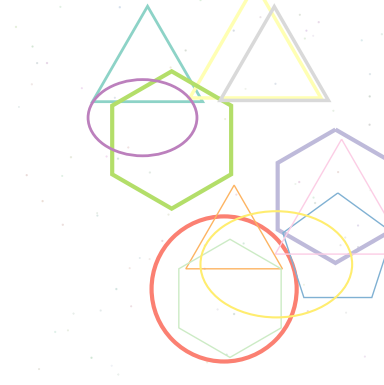[{"shape": "triangle", "thickness": 2, "radius": 0.83, "center": [0.383, 0.819]}, {"shape": "triangle", "thickness": 2.5, "radius": 0.98, "center": [0.663, 0.844]}, {"shape": "hexagon", "thickness": 3, "radius": 0.87, "center": [0.871, 0.49]}, {"shape": "circle", "thickness": 3, "radius": 0.94, "center": [0.582, 0.249]}, {"shape": "pentagon", "thickness": 1, "radius": 0.75, "center": [0.878, 0.349]}, {"shape": "triangle", "thickness": 1, "radius": 0.72, "center": [0.608, 0.374]}, {"shape": "hexagon", "thickness": 3, "radius": 0.89, "center": [0.446, 0.636]}, {"shape": "triangle", "thickness": 1, "radius": 0.99, "center": [0.887, 0.439]}, {"shape": "triangle", "thickness": 2.5, "radius": 0.81, "center": [0.713, 0.82]}, {"shape": "oval", "thickness": 2, "radius": 0.71, "center": [0.37, 0.694]}, {"shape": "hexagon", "thickness": 1, "radius": 0.77, "center": [0.597, 0.225]}, {"shape": "oval", "thickness": 1.5, "radius": 0.98, "center": [0.718, 0.313]}]